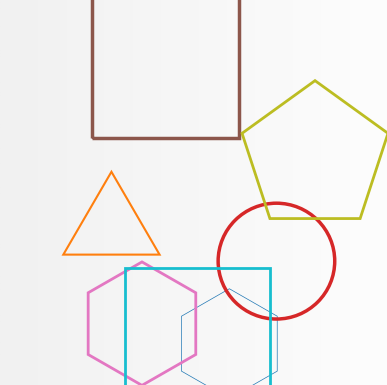[{"shape": "hexagon", "thickness": 0.5, "radius": 0.71, "center": [0.592, 0.107]}, {"shape": "triangle", "thickness": 1.5, "radius": 0.72, "center": [0.288, 0.41]}, {"shape": "circle", "thickness": 2.5, "radius": 0.75, "center": [0.713, 0.322]}, {"shape": "square", "thickness": 2.5, "radius": 0.95, "center": [0.427, 0.833]}, {"shape": "hexagon", "thickness": 2, "radius": 0.8, "center": [0.366, 0.159]}, {"shape": "pentagon", "thickness": 2, "radius": 0.99, "center": [0.813, 0.593]}, {"shape": "square", "thickness": 2, "radius": 0.93, "center": [0.51, 0.118]}]